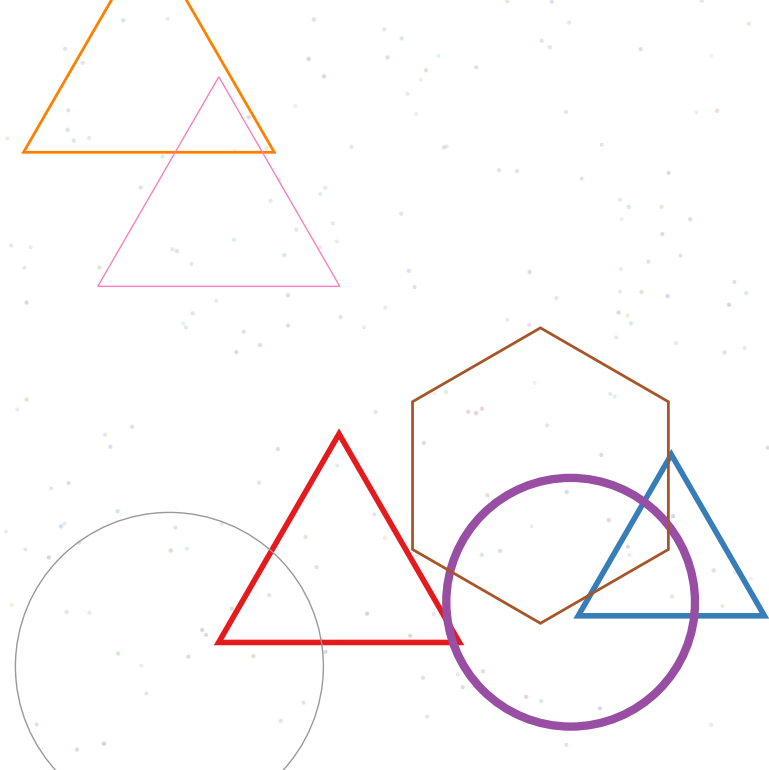[{"shape": "triangle", "thickness": 2, "radius": 0.9, "center": [0.44, 0.256]}, {"shape": "triangle", "thickness": 2, "radius": 0.7, "center": [0.872, 0.27]}, {"shape": "circle", "thickness": 3, "radius": 0.81, "center": [0.741, 0.218]}, {"shape": "triangle", "thickness": 1, "radius": 0.94, "center": [0.193, 0.896]}, {"shape": "hexagon", "thickness": 1, "radius": 0.96, "center": [0.702, 0.382]}, {"shape": "triangle", "thickness": 0.5, "radius": 0.91, "center": [0.284, 0.719]}, {"shape": "circle", "thickness": 0.5, "radius": 1.0, "center": [0.22, 0.135]}]